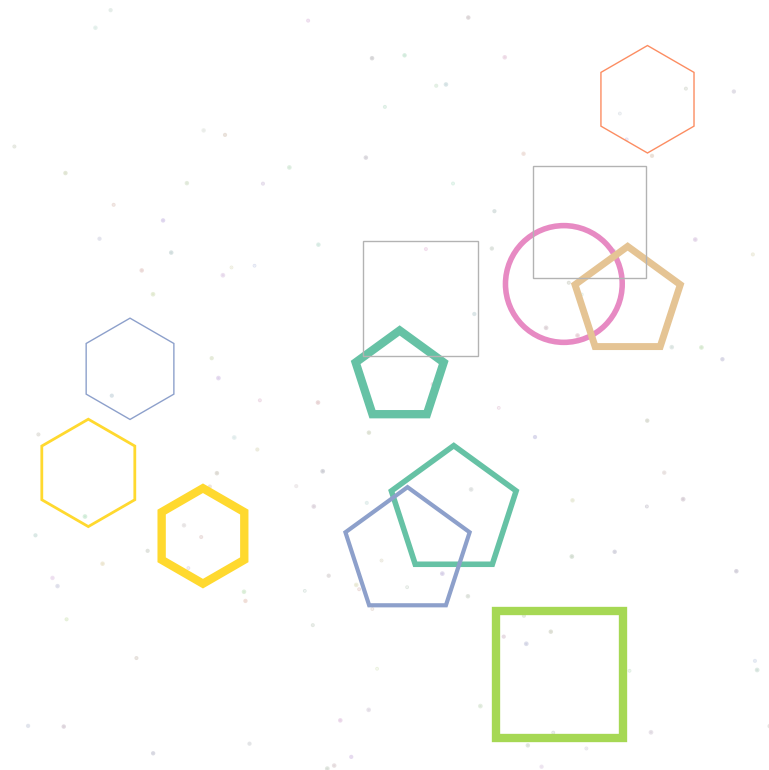[{"shape": "pentagon", "thickness": 3, "radius": 0.3, "center": [0.519, 0.511]}, {"shape": "pentagon", "thickness": 2, "radius": 0.43, "center": [0.589, 0.336]}, {"shape": "hexagon", "thickness": 0.5, "radius": 0.35, "center": [0.841, 0.871]}, {"shape": "pentagon", "thickness": 1.5, "radius": 0.42, "center": [0.529, 0.283]}, {"shape": "hexagon", "thickness": 0.5, "radius": 0.33, "center": [0.169, 0.521]}, {"shape": "circle", "thickness": 2, "radius": 0.38, "center": [0.732, 0.631]}, {"shape": "square", "thickness": 3, "radius": 0.41, "center": [0.727, 0.124]}, {"shape": "hexagon", "thickness": 1, "radius": 0.35, "center": [0.115, 0.386]}, {"shape": "hexagon", "thickness": 3, "radius": 0.31, "center": [0.264, 0.304]}, {"shape": "pentagon", "thickness": 2.5, "radius": 0.36, "center": [0.815, 0.608]}, {"shape": "square", "thickness": 0.5, "radius": 0.37, "center": [0.765, 0.712]}, {"shape": "square", "thickness": 0.5, "radius": 0.37, "center": [0.546, 0.612]}]